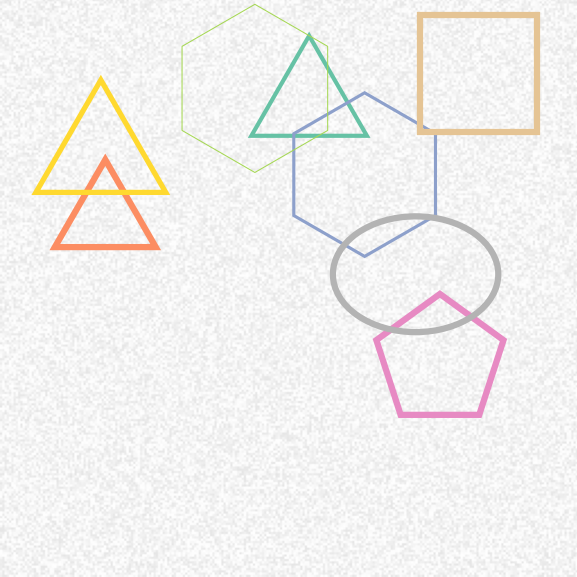[{"shape": "triangle", "thickness": 2, "radius": 0.58, "center": [0.535, 0.822]}, {"shape": "triangle", "thickness": 3, "radius": 0.5, "center": [0.182, 0.622]}, {"shape": "hexagon", "thickness": 1.5, "radius": 0.71, "center": [0.631, 0.697]}, {"shape": "pentagon", "thickness": 3, "radius": 0.58, "center": [0.762, 0.374]}, {"shape": "hexagon", "thickness": 0.5, "radius": 0.73, "center": [0.441, 0.846]}, {"shape": "triangle", "thickness": 2.5, "radius": 0.65, "center": [0.175, 0.731]}, {"shape": "square", "thickness": 3, "radius": 0.5, "center": [0.828, 0.871]}, {"shape": "oval", "thickness": 3, "radius": 0.72, "center": [0.72, 0.524]}]